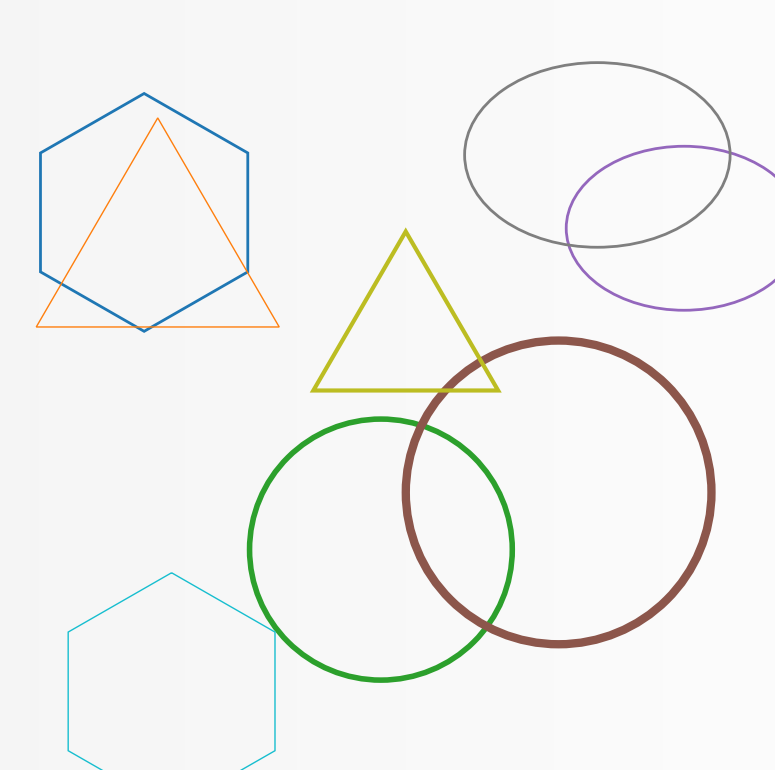[{"shape": "hexagon", "thickness": 1, "radius": 0.77, "center": [0.186, 0.724]}, {"shape": "triangle", "thickness": 0.5, "radius": 0.91, "center": [0.204, 0.666]}, {"shape": "circle", "thickness": 2, "radius": 0.85, "center": [0.492, 0.286]}, {"shape": "oval", "thickness": 1, "radius": 0.76, "center": [0.883, 0.704]}, {"shape": "circle", "thickness": 3, "radius": 0.99, "center": [0.721, 0.361]}, {"shape": "oval", "thickness": 1, "radius": 0.86, "center": [0.771, 0.799]}, {"shape": "triangle", "thickness": 1.5, "radius": 0.69, "center": [0.524, 0.562]}, {"shape": "hexagon", "thickness": 0.5, "radius": 0.77, "center": [0.221, 0.102]}]